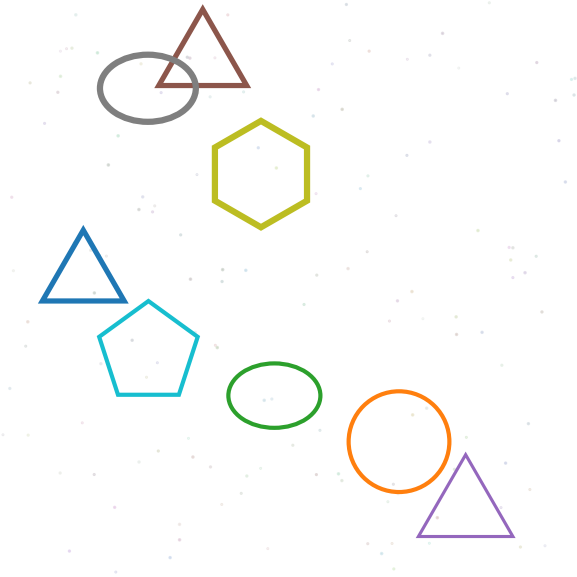[{"shape": "triangle", "thickness": 2.5, "radius": 0.41, "center": [0.144, 0.519]}, {"shape": "circle", "thickness": 2, "radius": 0.44, "center": [0.691, 0.234]}, {"shape": "oval", "thickness": 2, "radius": 0.4, "center": [0.475, 0.314]}, {"shape": "triangle", "thickness": 1.5, "radius": 0.47, "center": [0.806, 0.117]}, {"shape": "triangle", "thickness": 2.5, "radius": 0.44, "center": [0.351, 0.895]}, {"shape": "oval", "thickness": 3, "radius": 0.42, "center": [0.256, 0.846]}, {"shape": "hexagon", "thickness": 3, "radius": 0.46, "center": [0.452, 0.698]}, {"shape": "pentagon", "thickness": 2, "radius": 0.45, "center": [0.257, 0.388]}]